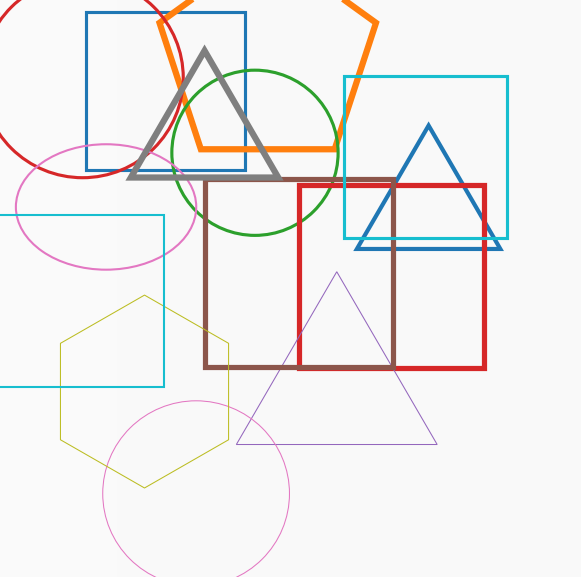[{"shape": "triangle", "thickness": 2, "radius": 0.71, "center": [0.737, 0.639]}, {"shape": "square", "thickness": 1.5, "radius": 0.68, "center": [0.285, 0.841]}, {"shape": "pentagon", "thickness": 3, "radius": 0.98, "center": [0.461, 0.899]}, {"shape": "circle", "thickness": 1.5, "radius": 0.72, "center": [0.439, 0.735]}, {"shape": "square", "thickness": 2.5, "radius": 0.79, "center": [0.673, 0.52]}, {"shape": "circle", "thickness": 1.5, "radius": 0.87, "center": [0.142, 0.865]}, {"shape": "triangle", "thickness": 0.5, "radius": 1.0, "center": [0.579, 0.329]}, {"shape": "square", "thickness": 2.5, "radius": 0.81, "center": [0.514, 0.527]}, {"shape": "oval", "thickness": 1, "radius": 0.78, "center": [0.182, 0.641]}, {"shape": "circle", "thickness": 0.5, "radius": 0.8, "center": [0.337, 0.144]}, {"shape": "triangle", "thickness": 3, "radius": 0.73, "center": [0.352, 0.765]}, {"shape": "hexagon", "thickness": 0.5, "radius": 0.83, "center": [0.249, 0.321]}, {"shape": "square", "thickness": 1.5, "radius": 0.7, "center": [0.732, 0.728]}, {"shape": "square", "thickness": 1, "radius": 0.74, "center": [0.133, 0.478]}]